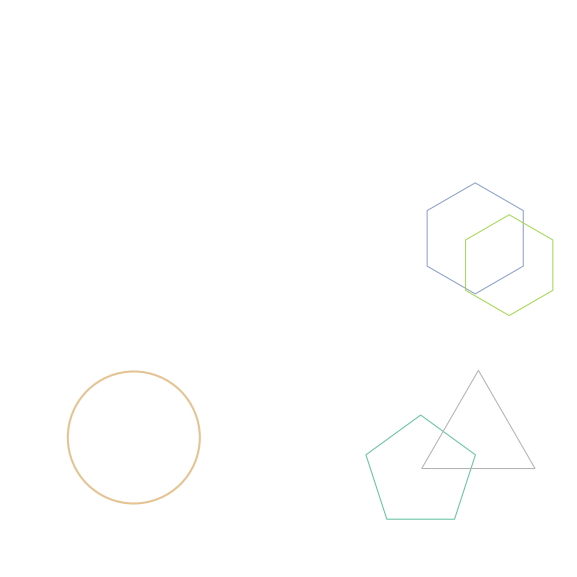[{"shape": "pentagon", "thickness": 0.5, "radius": 0.5, "center": [0.728, 0.181]}, {"shape": "hexagon", "thickness": 0.5, "radius": 0.48, "center": [0.823, 0.586]}, {"shape": "hexagon", "thickness": 0.5, "radius": 0.44, "center": [0.882, 0.54]}, {"shape": "circle", "thickness": 1, "radius": 0.57, "center": [0.232, 0.242]}, {"shape": "triangle", "thickness": 0.5, "radius": 0.57, "center": [0.828, 0.244]}]